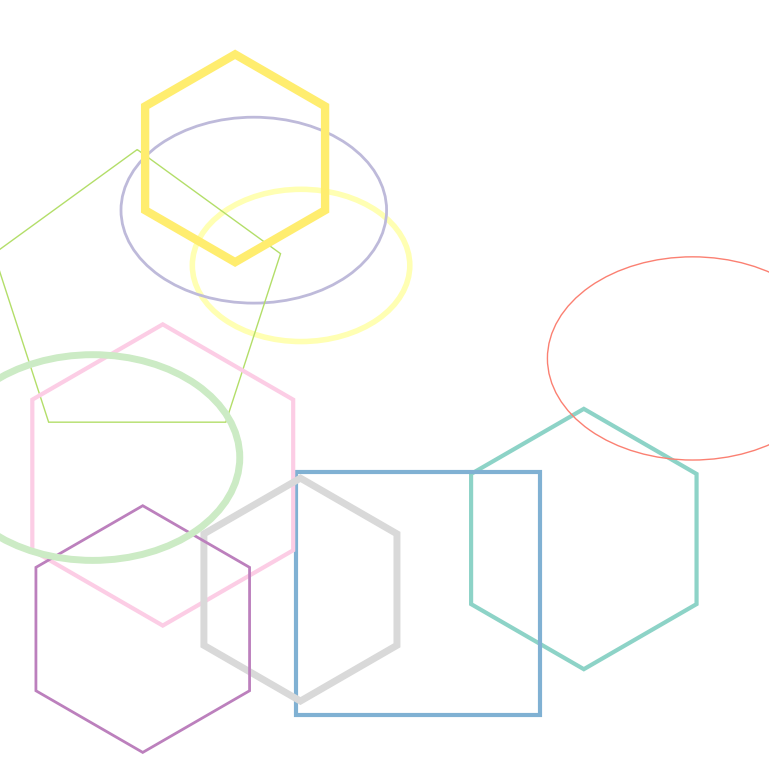[{"shape": "hexagon", "thickness": 1.5, "radius": 0.85, "center": [0.758, 0.3]}, {"shape": "oval", "thickness": 2, "radius": 0.71, "center": [0.391, 0.655]}, {"shape": "oval", "thickness": 1, "radius": 0.86, "center": [0.33, 0.727]}, {"shape": "oval", "thickness": 0.5, "radius": 0.94, "center": [0.899, 0.535]}, {"shape": "square", "thickness": 1.5, "radius": 0.79, "center": [0.543, 0.23]}, {"shape": "pentagon", "thickness": 0.5, "radius": 0.98, "center": [0.178, 0.61]}, {"shape": "hexagon", "thickness": 1.5, "radius": 0.98, "center": [0.211, 0.383]}, {"shape": "hexagon", "thickness": 2.5, "radius": 0.72, "center": [0.39, 0.234]}, {"shape": "hexagon", "thickness": 1, "radius": 0.8, "center": [0.185, 0.183]}, {"shape": "oval", "thickness": 2.5, "radius": 0.95, "center": [0.121, 0.406]}, {"shape": "hexagon", "thickness": 3, "radius": 0.67, "center": [0.305, 0.794]}]